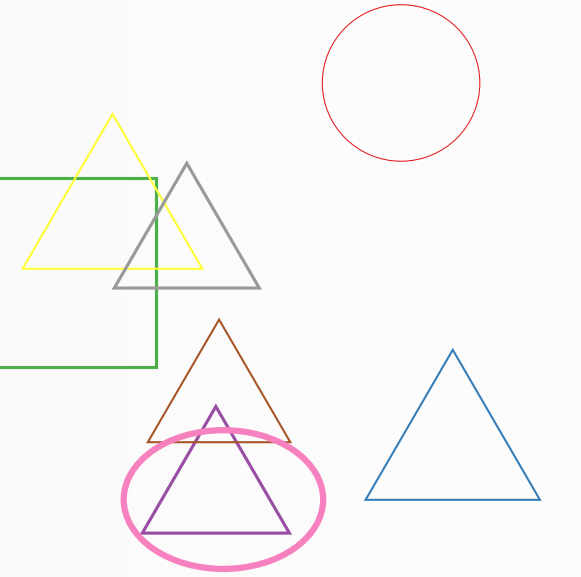[{"shape": "circle", "thickness": 0.5, "radius": 0.68, "center": [0.69, 0.855]}, {"shape": "triangle", "thickness": 1, "radius": 0.87, "center": [0.779, 0.22]}, {"shape": "square", "thickness": 1.5, "radius": 0.82, "center": [0.105, 0.527]}, {"shape": "triangle", "thickness": 1.5, "radius": 0.73, "center": [0.371, 0.149]}, {"shape": "triangle", "thickness": 1, "radius": 0.89, "center": [0.194, 0.623]}, {"shape": "triangle", "thickness": 1, "radius": 0.71, "center": [0.377, 0.304]}, {"shape": "oval", "thickness": 3, "radius": 0.86, "center": [0.384, 0.134]}, {"shape": "triangle", "thickness": 1.5, "radius": 0.72, "center": [0.321, 0.572]}]